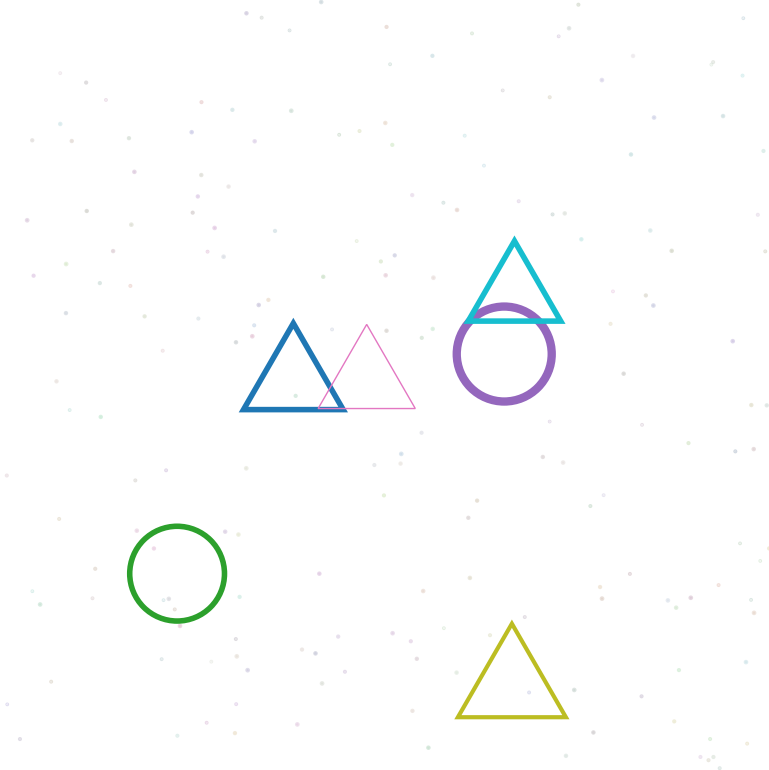[{"shape": "triangle", "thickness": 2, "radius": 0.37, "center": [0.381, 0.505]}, {"shape": "circle", "thickness": 2, "radius": 0.31, "center": [0.23, 0.255]}, {"shape": "circle", "thickness": 3, "radius": 0.31, "center": [0.655, 0.54]}, {"shape": "triangle", "thickness": 0.5, "radius": 0.36, "center": [0.476, 0.506]}, {"shape": "triangle", "thickness": 1.5, "radius": 0.4, "center": [0.665, 0.109]}, {"shape": "triangle", "thickness": 2, "radius": 0.35, "center": [0.668, 0.618]}]